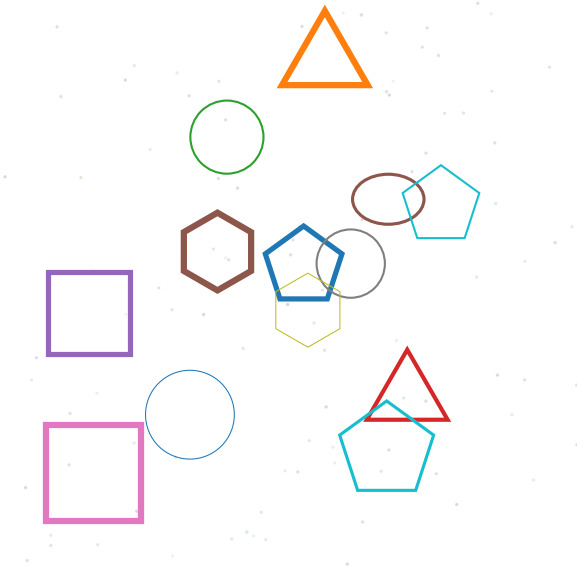[{"shape": "pentagon", "thickness": 2.5, "radius": 0.35, "center": [0.526, 0.538]}, {"shape": "circle", "thickness": 0.5, "radius": 0.38, "center": [0.329, 0.281]}, {"shape": "triangle", "thickness": 3, "radius": 0.43, "center": [0.563, 0.895]}, {"shape": "circle", "thickness": 1, "radius": 0.32, "center": [0.393, 0.762]}, {"shape": "triangle", "thickness": 2, "radius": 0.4, "center": [0.705, 0.313]}, {"shape": "square", "thickness": 2.5, "radius": 0.35, "center": [0.154, 0.457]}, {"shape": "hexagon", "thickness": 3, "radius": 0.34, "center": [0.377, 0.564]}, {"shape": "oval", "thickness": 1.5, "radius": 0.31, "center": [0.672, 0.654]}, {"shape": "square", "thickness": 3, "radius": 0.41, "center": [0.162, 0.18]}, {"shape": "circle", "thickness": 1, "radius": 0.3, "center": [0.607, 0.543]}, {"shape": "hexagon", "thickness": 0.5, "radius": 0.32, "center": [0.533, 0.462]}, {"shape": "pentagon", "thickness": 1.5, "radius": 0.43, "center": [0.67, 0.219]}, {"shape": "pentagon", "thickness": 1, "radius": 0.35, "center": [0.764, 0.643]}]